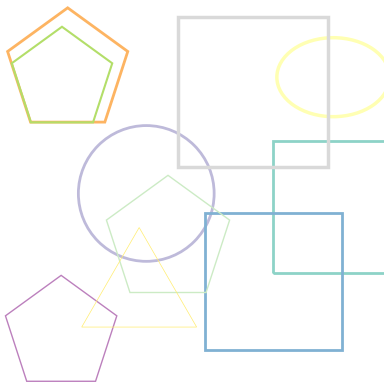[{"shape": "square", "thickness": 2, "radius": 0.86, "center": [0.88, 0.462]}, {"shape": "oval", "thickness": 2.5, "radius": 0.73, "center": [0.866, 0.8]}, {"shape": "circle", "thickness": 2, "radius": 0.88, "center": [0.38, 0.498]}, {"shape": "square", "thickness": 2, "radius": 0.89, "center": [0.711, 0.269]}, {"shape": "pentagon", "thickness": 2, "radius": 0.82, "center": [0.176, 0.816]}, {"shape": "pentagon", "thickness": 1.5, "radius": 0.69, "center": [0.161, 0.793]}, {"shape": "square", "thickness": 2.5, "radius": 0.97, "center": [0.657, 0.76]}, {"shape": "pentagon", "thickness": 1, "radius": 0.76, "center": [0.159, 0.133]}, {"shape": "pentagon", "thickness": 1, "radius": 0.84, "center": [0.436, 0.376]}, {"shape": "triangle", "thickness": 0.5, "radius": 0.86, "center": [0.361, 0.237]}]